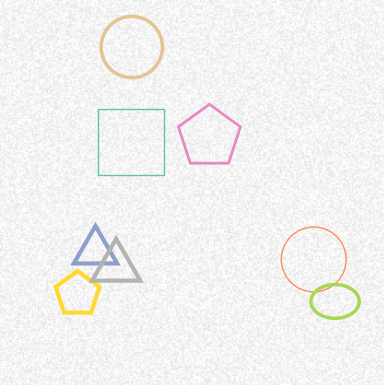[{"shape": "square", "thickness": 1, "radius": 0.43, "center": [0.339, 0.632]}, {"shape": "circle", "thickness": 1, "radius": 0.42, "center": [0.815, 0.326]}, {"shape": "triangle", "thickness": 3, "radius": 0.33, "center": [0.248, 0.348]}, {"shape": "pentagon", "thickness": 2, "radius": 0.42, "center": [0.544, 0.645]}, {"shape": "oval", "thickness": 2.5, "radius": 0.31, "center": [0.87, 0.217]}, {"shape": "pentagon", "thickness": 3, "radius": 0.3, "center": [0.202, 0.236]}, {"shape": "circle", "thickness": 2.5, "radius": 0.4, "center": [0.342, 0.878]}, {"shape": "triangle", "thickness": 3, "radius": 0.36, "center": [0.302, 0.307]}]